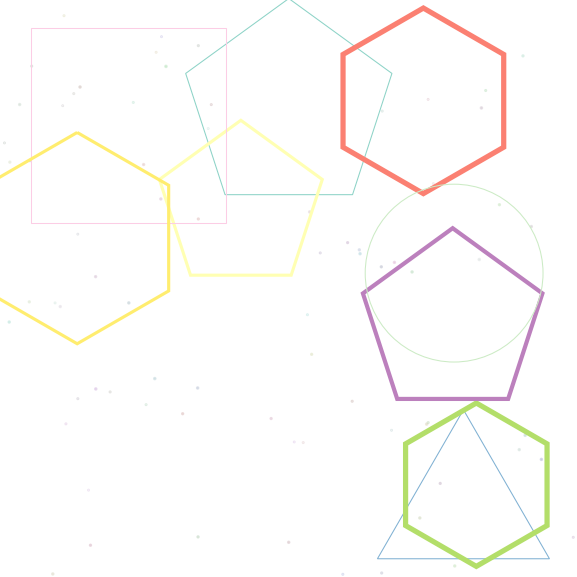[{"shape": "pentagon", "thickness": 0.5, "radius": 0.94, "center": [0.5, 0.814]}, {"shape": "pentagon", "thickness": 1.5, "radius": 0.74, "center": [0.417, 0.643]}, {"shape": "hexagon", "thickness": 2.5, "radius": 0.8, "center": [0.733, 0.825]}, {"shape": "triangle", "thickness": 0.5, "radius": 0.86, "center": [0.803, 0.118]}, {"shape": "hexagon", "thickness": 2.5, "radius": 0.71, "center": [0.825, 0.16]}, {"shape": "square", "thickness": 0.5, "radius": 0.84, "center": [0.223, 0.781]}, {"shape": "pentagon", "thickness": 2, "radius": 0.82, "center": [0.784, 0.441]}, {"shape": "circle", "thickness": 0.5, "radius": 0.77, "center": [0.786, 0.526]}, {"shape": "hexagon", "thickness": 1.5, "radius": 0.91, "center": [0.134, 0.587]}]